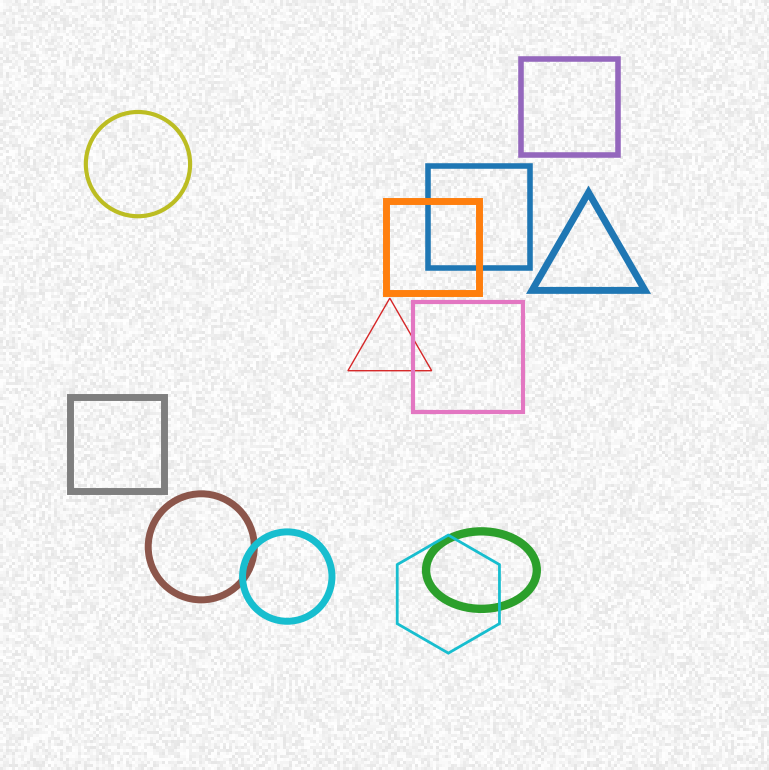[{"shape": "square", "thickness": 2, "radius": 0.33, "center": [0.622, 0.718]}, {"shape": "triangle", "thickness": 2.5, "radius": 0.42, "center": [0.764, 0.665]}, {"shape": "square", "thickness": 2.5, "radius": 0.3, "center": [0.562, 0.679]}, {"shape": "oval", "thickness": 3, "radius": 0.36, "center": [0.625, 0.26]}, {"shape": "triangle", "thickness": 0.5, "radius": 0.31, "center": [0.506, 0.55]}, {"shape": "square", "thickness": 2, "radius": 0.31, "center": [0.74, 0.861]}, {"shape": "circle", "thickness": 2.5, "radius": 0.34, "center": [0.261, 0.29]}, {"shape": "square", "thickness": 1.5, "radius": 0.36, "center": [0.608, 0.537]}, {"shape": "square", "thickness": 2.5, "radius": 0.31, "center": [0.152, 0.424]}, {"shape": "circle", "thickness": 1.5, "radius": 0.34, "center": [0.179, 0.787]}, {"shape": "circle", "thickness": 2.5, "radius": 0.29, "center": [0.373, 0.251]}, {"shape": "hexagon", "thickness": 1, "radius": 0.38, "center": [0.582, 0.228]}]